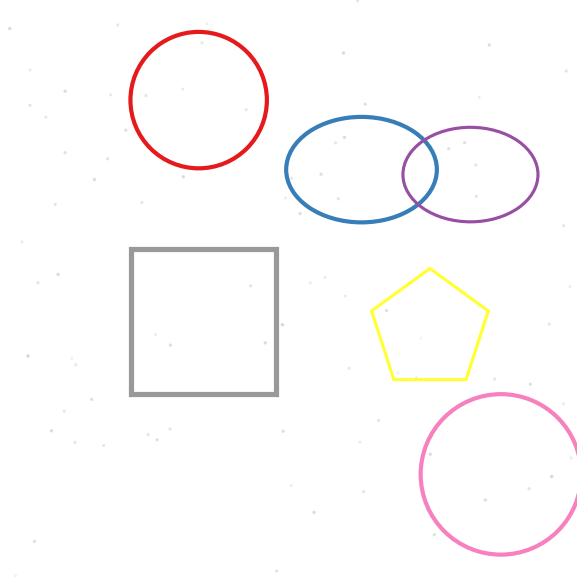[{"shape": "circle", "thickness": 2, "radius": 0.59, "center": [0.344, 0.826]}, {"shape": "oval", "thickness": 2, "radius": 0.65, "center": [0.626, 0.705]}, {"shape": "oval", "thickness": 1.5, "radius": 0.58, "center": [0.815, 0.697]}, {"shape": "pentagon", "thickness": 1.5, "radius": 0.53, "center": [0.744, 0.428]}, {"shape": "circle", "thickness": 2, "radius": 0.69, "center": [0.867, 0.178]}, {"shape": "square", "thickness": 2.5, "radius": 0.63, "center": [0.353, 0.442]}]